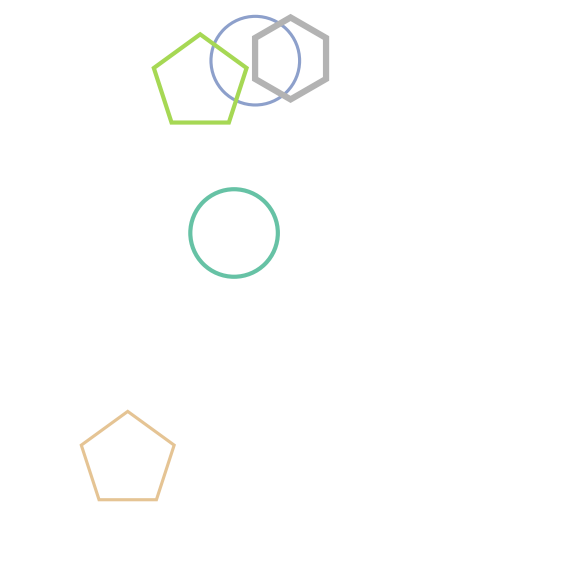[{"shape": "circle", "thickness": 2, "radius": 0.38, "center": [0.405, 0.596]}, {"shape": "circle", "thickness": 1.5, "radius": 0.38, "center": [0.442, 0.894]}, {"shape": "pentagon", "thickness": 2, "radius": 0.42, "center": [0.347, 0.855]}, {"shape": "pentagon", "thickness": 1.5, "radius": 0.42, "center": [0.221, 0.202]}, {"shape": "hexagon", "thickness": 3, "radius": 0.35, "center": [0.503, 0.898]}]